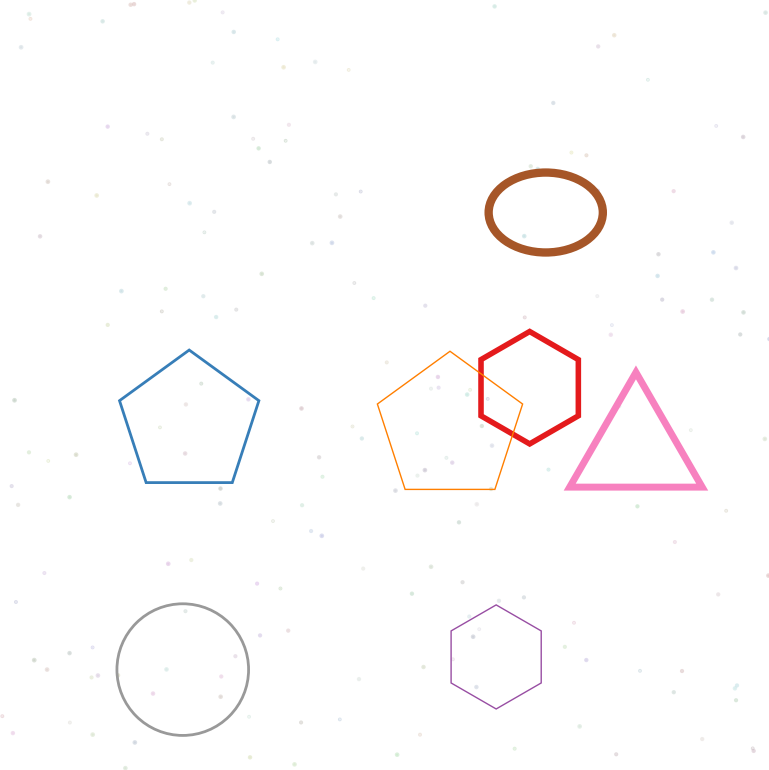[{"shape": "hexagon", "thickness": 2, "radius": 0.36, "center": [0.688, 0.496]}, {"shape": "pentagon", "thickness": 1, "radius": 0.48, "center": [0.246, 0.45]}, {"shape": "hexagon", "thickness": 0.5, "radius": 0.34, "center": [0.644, 0.147]}, {"shape": "pentagon", "thickness": 0.5, "radius": 0.5, "center": [0.584, 0.445]}, {"shape": "oval", "thickness": 3, "radius": 0.37, "center": [0.709, 0.724]}, {"shape": "triangle", "thickness": 2.5, "radius": 0.5, "center": [0.826, 0.417]}, {"shape": "circle", "thickness": 1, "radius": 0.43, "center": [0.237, 0.13]}]